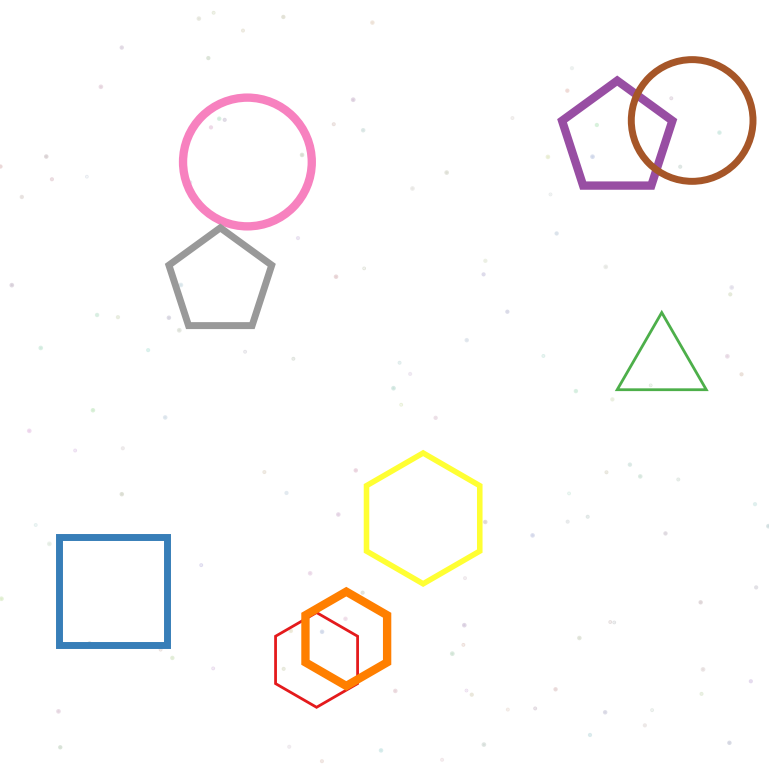[{"shape": "hexagon", "thickness": 1, "radius": 0.31, "center": [0.411, 0.143]}, {"shape": "square", "thickness": 2.5, "radius": 0.35, "center": [0.147, 0.232]}, {"shape": "triangle", "thickness": 1, "radius": 0.33, "center": [0.859, 0.527]}, {"shape": "pentagon", "thickness": 3, "radius": 0.38, "center": [0.802, 0.82]}, {"shape": "hexagon", "thickness": 3, "radius": 0.31, "center": [0.45, 0.17]}, {"shape": "hexagon", "thickness": 2, "radius": 0.42, "center": [0.55, 0.327]}, {"shape": "circle", "thickness": 2.5, "radius": 0.4, "center": [0.899, 0.844]}, {"shape": "circle", "thickness": 3, "radius": 0.42, "center": [0.321, 0.79]}, {"shape": "pentagon", "thickness": 2.5, "radius": 0.35, "center": [0.286, 0.634]}]